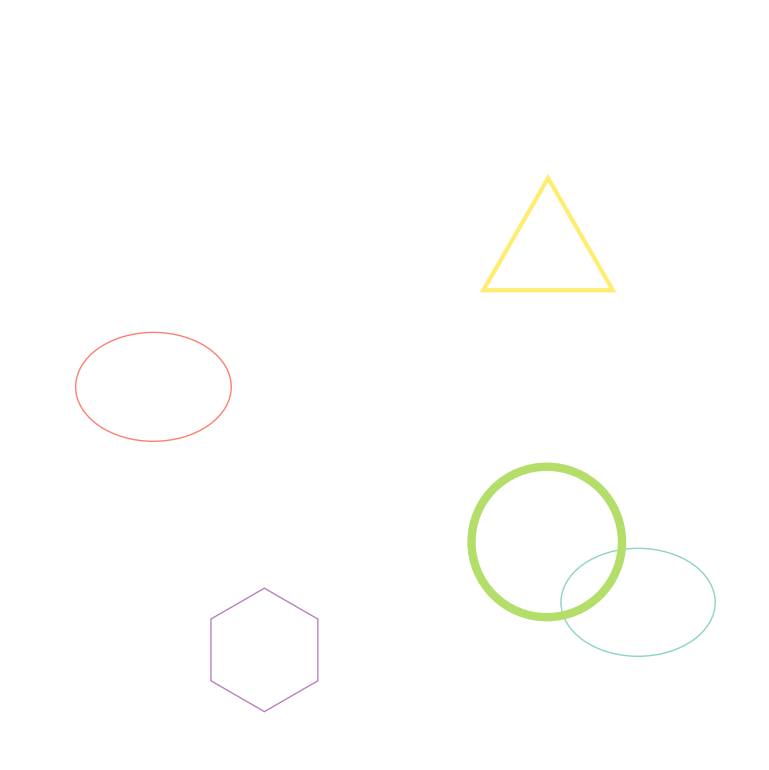[{"shape": "oval", "thickness": 0.5, "radius": 0.5, "center": [0.829, 0.218]}, {"shape": "oval", "thickness": 0.5, "radius": 0.51, "center": [0.199, 0.498]}, {"shape": "circle", "thickness": 3, "radius": 0.49, "center": [0.71, 0.296]}, {"shape": "hexagon", "thickness": 0.5, "radius": 0.4, "center": [0.343, 0.156]}, {"shape": "triangle", "thickness": 1.5, "radius": 0.49, "center": [0.712, 0.672]}]